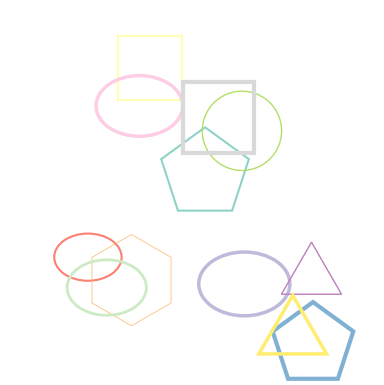[{"shape": "pentagon", "thickness": 1.5, "radius": 0.6, "center": [0.533, 0.55]}, {"shape": "square", "thickness": 1.5, "radius": 0.42, "center": [0.389, 0.823]}, {"shape": "oval", "thickness": 2.5, "radius": 0.59, "center": [0.635, 0.263]}, {"shape": "oval", "thickness": 1.5, "radius": 0.44, "center": [0.228, 0.332]}, {"shape": "pentagon", "thickness": 3, "radius": 0.55, "center": [0.813, 0.105]}, {"shape": "hexagon", "thickness": 0.5, "radius": 0.59, "center": [0.342, 0.272]}, {"shape": "circle", "thickness": 1, "radius": 0.51, "center": [0.628, 0.66]}, {"shape": "oval", "thickness": 2.5, "radius": 0.56, "center": [0.362, 0.725]}, {"shape": "square", "thickness": 3, "radius": 0.46, "center": [0.568, 0.696]}, {"shape": "triangle", "thickness": 1, "radius": 0.45, "center": [0.809, 0.281]}, {"shape": "oval", "thickness": 2, "radius": 0.51, "center": [0.277, 0.253]}, {"shape": "triangle", "thickness": 2.5, "radius": 0.51, "center": [0.76, 0.131]}]